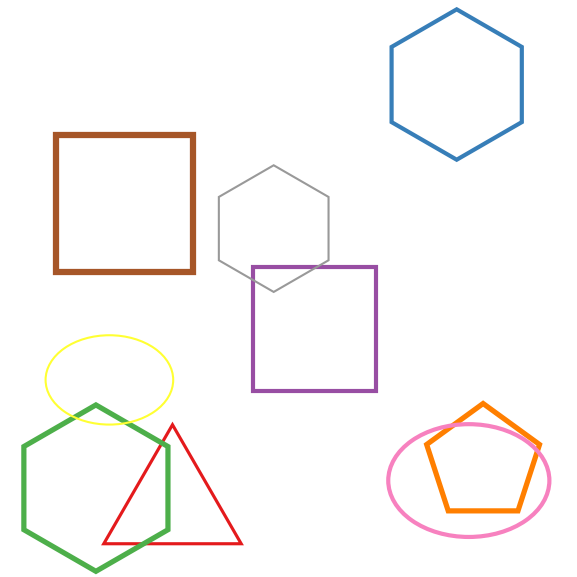[{"shape": "triangle", "thickness": 1.5, "radius": 0.69, "center": [0.299, 0.126]}, {"shape": "hexagon", "thickness": 2, "radius": 0.65, "center": [0.791, 0.853]}, {"shape": "hexagon", "thickness": 2.5, "radius": 0.72, "center": [0.166, 0.154]}, {"shape": "square", "thickness": 2, "radius": 0.54, "center": [0.545, 0.43]}, {"shape": "pentagon", "thickness": 2.5, "radius": 0.51, "center": [0.837, 0.198]}, {"shape": "oval", "thickness": 1, "radius": 0.55, "center": [0.189, 0.341]}, {"shape": "square", "thickness": 3, "radius": 0.59, "center": [0.215, 0.647]}, {"shape": "oval", "thickness": 2, "radius": 0.7, "center": [0.812, 0.167]}, {"shape": "hexagon", "thickness": 1, "radius": 0.55, "center": [0.474, 0.603]}]